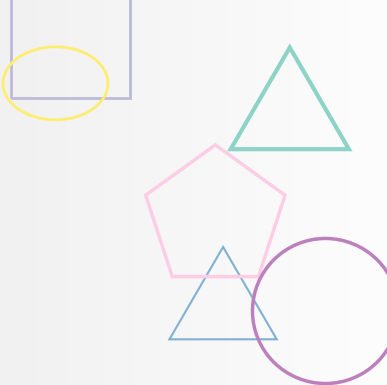[{"shape": "triangle", "thickness": 3, "radius": 0.88, "center": [0.748, 0.701]}, {"shape": "square", "thickness": 2, "radius": 0.77, "center": [0.182, 0.9]}, {"shape": "triangle", "thickness": 1.5, "radius": 0.8, "center": [0.576, 0.199]}, {"shape": "pentagon", "thickness": 2.5, "radius": 0.95, "center": [0.556, 0.435]}, {"shape": "circle", "thickness": 2.5, "radius": 0.94, "center": [0.84, 0.192]}, {"shape": "oval", "thickness": 2, "radius": 0.68, "center": [0.143, 0.784]}]